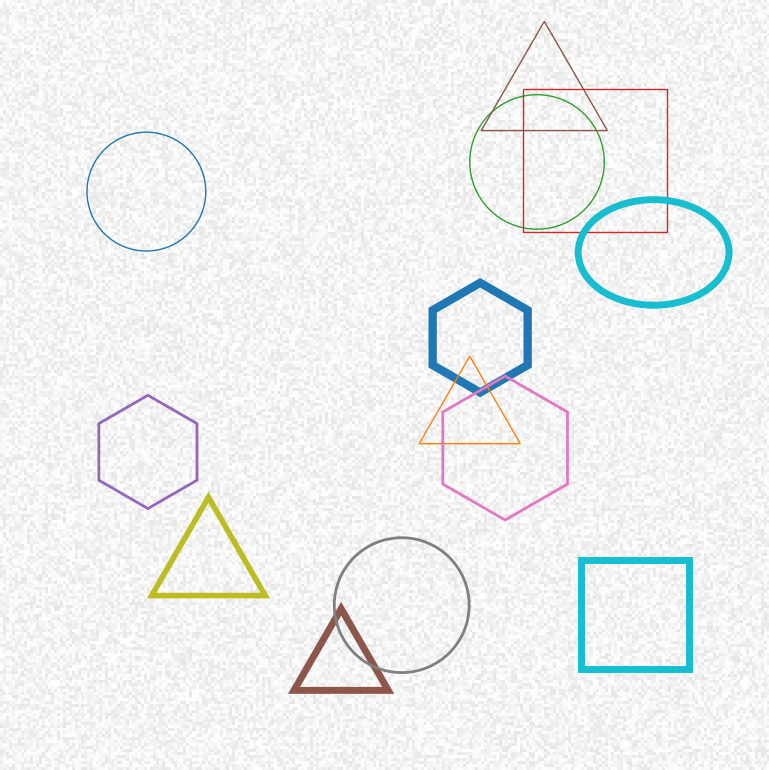[{"shape": "hexagon", "thickness": 3, "radius": 0.36, "center": [0.624, 0.561]}, {"shape": "circle", "thickness": 0.5, "radius": 0.39, "center": [0.19, 0.751]}, {"shape": "triangle", "thickness": 0.5, "radius": 0.38, "center": [0.61, 0.462]}, {"shape": "circle", "thickness": 0.5, "radius": 0.44, "center": [0.697, 0.79]}, {"shape": "square", "thickness": 0.5, "radius": 0.47, "center": [0.773, 0.791]}, {"shape": "hexagon", "thickness": 1, "radius": 0.37, "center": [0.192, 0.413]}, {"shape": "triangle", "thickness": 0.5, "radius": 0.47, "center": [0.707, 0.878]}, {"shape": "triangle", "thickness": 2.5, "radius": 0.35, "center": [0.443, 0.139]}, {"shape": "hexagon", "thickness": 1, "radius": 0.47, "center": [0.656, 0.418]}, {"shape": "circle", "thickness": 1, "radius": 0.44, "center": [0.522, 0.214]}, {"shape": "triangle", "thickness": 2, "radius": 0.43, "center": [0.271, 0.269]}, {"shape": "oval", "thickness": 2.5, "radius": 0.49, "center": [0.849, 0.672]}, {"shape": "square", "thickness": 2.5, "radius": 0.35, "center": [0.824, 0.202]}]